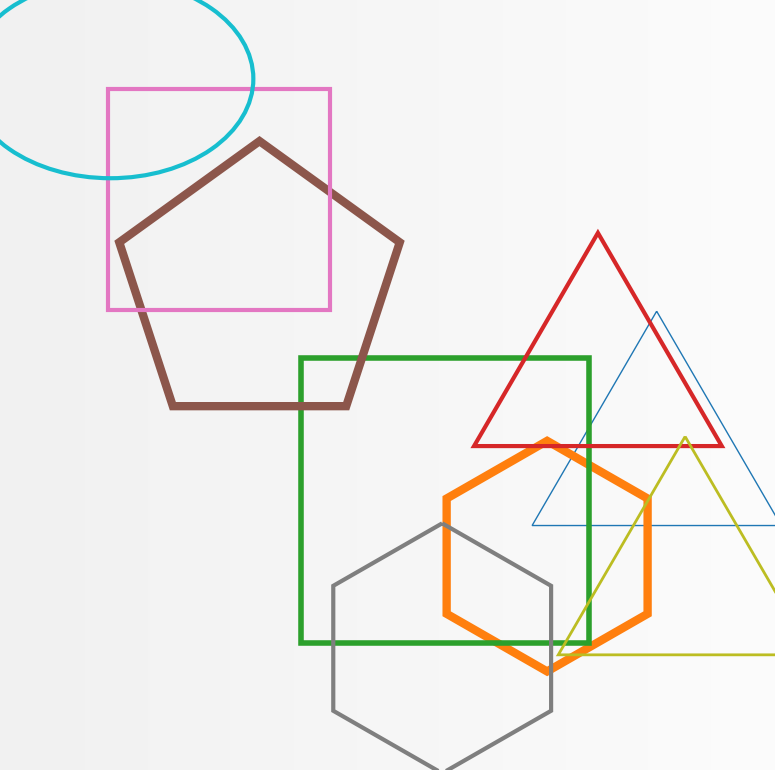[{"shape": "triangle", "thickness": 0.5, "radius": 0.93, "center": [0.847, 0.41]}, {"shape": "hexagon", "thickness": 3, "radius": 0.75, "center": [0.706, 0.278]}, {"shape": "square", "thickness": 2, "radius": 0.93, "center": [0.574, 0.35]}, {"shape": "triangle", "thickness": 1.5, "radius": 0.92, "center": [0.772, 0.513]}, {"shape": "pentagon", "thickness": 3, "radius": 0.95, "center": [0.335, 0.626]}, {"shape": "square", "thickness": 1.5, "radius": 0.72, "center": [0.283, 0.741]}, {"shape": "hexagon", "thickness": 1.5, "radius": 0.81, "center": [0.571, 0.158]}, {"shape": "triangle", "thickness": 1, "radius": 0.94, "center": [0.884, 0.244]}, {"shape": "oval", "thickness": 1.5, "radius": 0.92, "center": [0.142, 0.898]}]